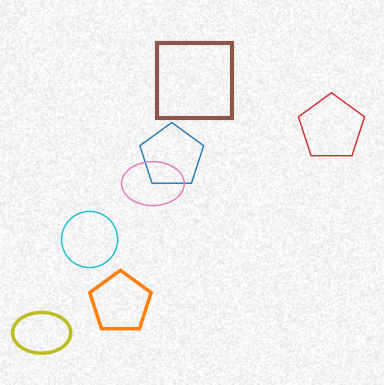[{"shape": "pentagon", "thickness": 1, "radius": 0.44, "center": [0.446, 0.595]}, {"shape": "pentagon", "thickness": 2.5, "radius": 0.42, "center": [0.313, 0.214]}, {"shape": "pentagon", "thickness": 1, "radius": 0.45, "center": [0.861, 0.669]}, {"shape": "square", "thickness": 3, "radius": 0.49, "center": [0.505, 0.791]}, {"shape": "oval", "thickness": 1, "radius": 0.41, "center": [0.397, 0.523]}, {"shape": "oval", "thickness": 2.5, "radius": 0.38, "center": [0.108, 0.136]}, {"shape": "circle", "thickness": 1, "radius": 0.36, "center": [0.233, 0.378]}]